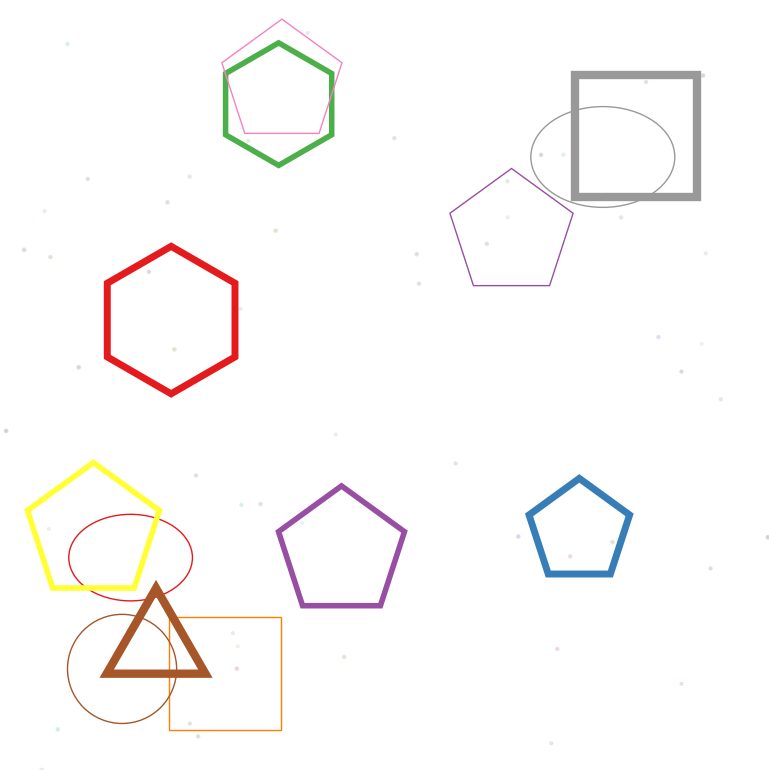[{"shape": "oval", "thickness": 0.5, "radius": 0.4, "center": [0.17, 0.276]}, {"shape": "hexagon", "thickness": 2.5, "radius": 0.48, "center": [0.222, 0.584]}, {"shape": "pentagon", "thickness": 2.5, "radius": 0.34, "center": [0.752, 0.31]}, {"shape": "hexagon", "thickness": 2, "radius": 0.4, "center": [0.362, 0.865]}, {"shape": "pentagon", "thickness": 2, "radius": 0.43, "center": [0.443, 0.283]}, {"shape": "pentagon", "thickness": 0.5, "radius": 0.42, "center": [0.664, 0.697]}, {"shape": "square", "thickness": 0.5, "radius": 0.37, "center": [0.292, 0.125]}, {"shape": "pentagon", "thickness": 2, "radius": 0.45, "center": [0.121, 0.309]}, {"shape": "circle", "thickness": 0.5, "radius": 0.35, "center": [0.159, 0.131]}, {"shape": "triangle", "thickness": 3, "radius": 0.37, "center": [0.203, 0.162]}, {"shape": "pentagon", "thickness": 0.5, "radius": 0.41, "center": [0.366, 0.893]}, {"shape": "square", "thickness": 3, "radius": 0.39, "center": [0.826, 0.823]}, {"shape": "oval", "thickness": 0.5, "radius": 0.47, "center": [0.783, 0.796]}]